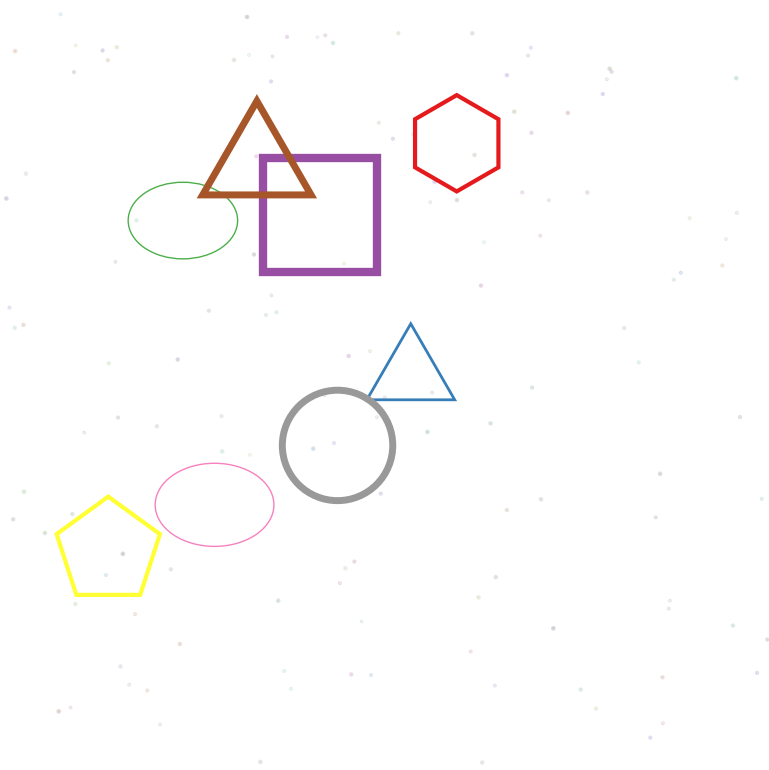[{"shape": "hexagon", "thickness": 1.5, "radius": 0.31, "center": [0.593, 0.814]}, {"shape": "triangle", "thickness": 1, "radius": 0.33, "center": [0.533, 0.514]}, {"shape": "oval", "thickness": 0.5, "radius": 0.36, "center": [0.238, 0.714]}, {"shape": "square", "thickness": 3, "radius": 0.37, "center": [0.416, 0.721]}, {"shape": "pentagon", "thickness": 1.5, "radius": 0.35, "center": [0.141, 0.285]}, {"shape": "triangle", "thickness": 2.5, "radius": 0.41, "center": [0.334, 0.788]}, {"shape": "oval", "thickness": 0.5, "radius": 0.39, "center": [0.279, 0.344]}, {"shape": "circle", "thickness": 2.5, "radius": 0.36, "center": [0.438, 0.422]}]